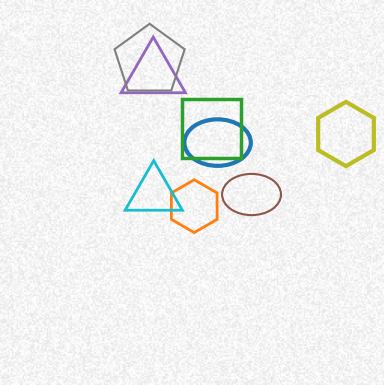[{"shape": "oval", "thickness": 3, "radius": 0.43, "center": [0.565, 0.63]}, {"shape": "hexagon", "thickness": 2, "radius": 0.34, "center": [0.504, 0.464]}, {"shape": "square", "thickness": 2.5, "radius": 0.38, "center": [0.55, 0.666]}, {"shape": "triangle", "thickness": 2, "radius": 0.48, "center": [0.398, 0.807]}, {"shape": "oval", "thickness": 1.5, "radius": 0.38, "center": [0.653, 0.495]}, {"shape": "pentagon", "thickness": 1.5, "radius": 0.48, "center": [0.389, 0.842]}, {"shape": "hexagon", "thickness": 3, "radius": 0.42, "center": [0.899, 0.652]}, {"shape": "triangle", "thickness": 2, "radius": 0.43, "center": [0.399, 0.497]}]